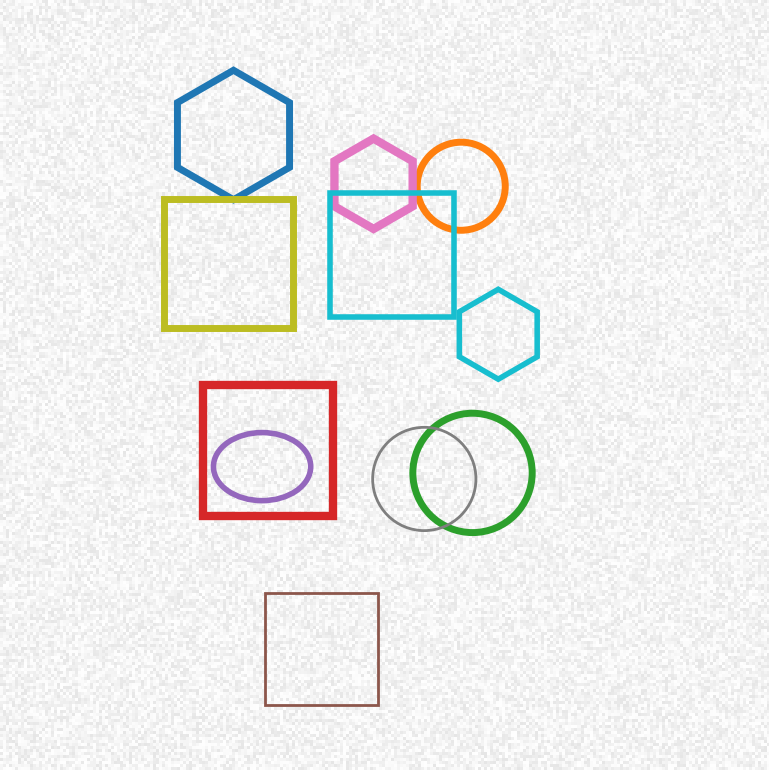[{"shape": "hexagon", "thickness": 2.5, "radius": 0.42, "center": [0.303, 0.825]}, {"shape": "circle", "thickness": 2.5, "radius": 0.29, "center": [0.599, 0.758]}, {"shape": "circle", "thickness": 2.5, "radius": 0.39, "center": [0.614, 0.386]}, {"shape": "square", "thickness": 3, "radius": 0.42, "center": [0.348, 0.415]}, {"shape": "oval", "thickness": 2, "radius": 0.32, "center": [0.34, 0.394]}, {"shape": "square", "thickness": 1, "radius": 0.37, "center": [0.418, 0.157]}, {"shape": "hexagon", "thickness": 3, "radius": 0.29, "center": [0.485, 0.761]}, {"shape": "circle", "thickness": 1, "radius": 0.34, "center": [0.551, 0.378]}, {"shape": "square", "thickness": 2.5, "radius": 0.42, "center": [0.296, 0.658]}, {"shape": "square", "thickness": 2, "radius": 0.4, "center": [0.509, 0.669]}, {"shape": "hexagon", "thickness": 2, "radius": 0.29, "center": [0.647, 0.566]}]